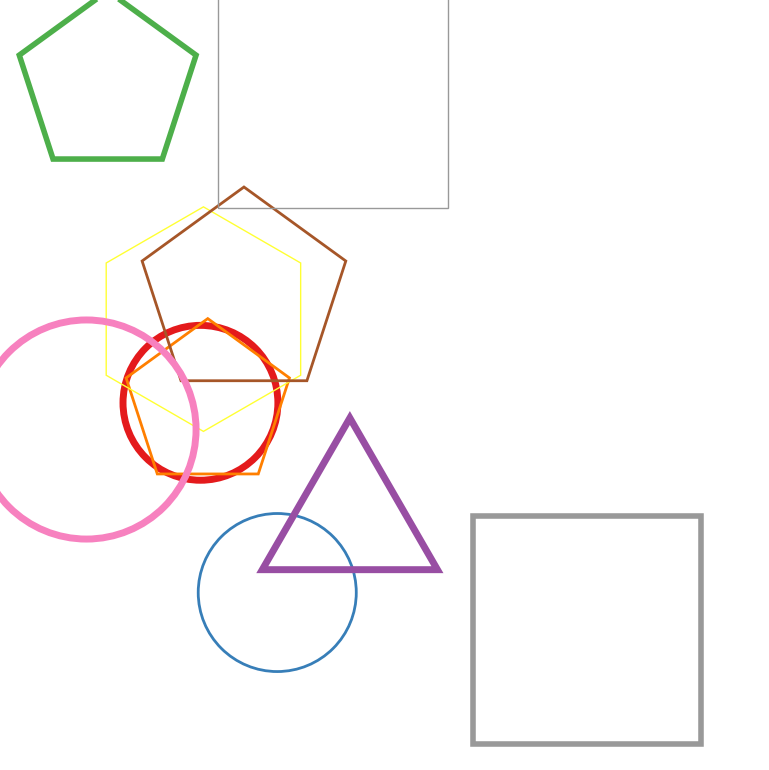[{"shape": "circle", "thickness": 2.5, "radius": 0.5, "center": [0.26, 0.477]}, {"shape": "circle", "thickness": 1, "radius": 0.51, "center": [0.36, 0.23]}, {"shape": "pentagon", "thickness": 2, "radius": 0.6, "center": [0.14, 0.891]}, {"shape": "triangle", "thickness": 2.5, "radius": 0.66, "center": [0.454, 0.326]}, {"shape": "pentagon", "thickness": 1, "radius": 0.56, "center": [0.27, 0.475]}, {"shape": "hexagon", "thickness": 0.5, "radius": 0.73, "center": [0.264, 0.586]}, {"shape": "pentagon", "thickness": 1, "radius": 0.7, "center": [0.317, 0.618]}, {"shape": "circle", "thickness": 2.5, "radius": 0.71, "center": [0.112, 0.442]}, {"shape": "square", "thickness": 0.5, "radius": 0.75, "center": [0.432, 0.879]}, {"shape": "square", "thickness": 2, "radius": 0.74, "center": [0.762, 0.182]}]